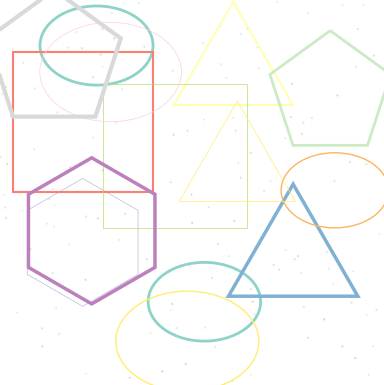[{"shape": "oval", "thickness": 2, "radius": 0.73, "center": [0.251, 0.882]}, {"shape": "oval", "thickness": 2, "radius": 0.73, "center": [0.531, 0.216]}, {"shape": "triangle", "thickness": 1.5, "radius": 0.89, "center": [0.606, 0.817]}, {"shape": "hexagon", "thickness": 0.5, "radius": 0.83, "center": [0.215, 0.37]}, {"shape": "square", "thickness": 1.5, "radius": 0.91, "center": [0.216, 0.683]}, {"shape": "triangle", "thickness": 2.5, "radius": 0.97, "center": [0.761, 0.328]}, {"shape": "oval", "thickness": 1, "radius": 0.7, "center": [0.87, 0.506]}, {"shape": "square", "thickness": 0.5, "radius": 0.93, "center": [0.455, 0.595]}, {"shape": "oval", "thickness": 0.5, "radius": 0.92, "center": [0.287, 0.813]}, {"shape": "pentagon", "thickness": 3, "radius": 0.91, "center": [0.141, 0.844]}, {"shape": "hexagon", "thickness": 2.5, "radius": 0.95, "center": [0.238, 0.4]}, {"shape": "pentagon", "thickness": 2, "radius": 0.82, "center": [0.858, 0.756]}, {"shape": "oval", "thickness": 1, "radius": 0.93, "center": [0.487, 0.114]}, {"shape": "triangle", "thickness": 0.5, "radius": 0.87, "center": [0.616, 0.564]}]